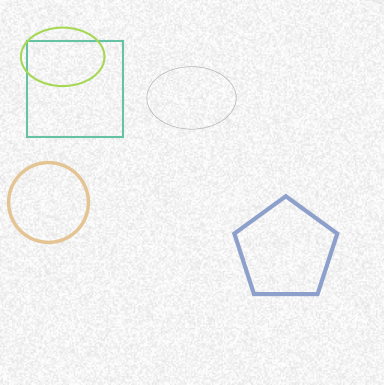[{"shape": "square", "thickness": 1.5, "radius": 0.62, "center": [0.195, 0.769]}, {"shape": "pentagon", "thickness": 3, "radius": 0.7, "center": [0.742, 0.35]}, {"shape": "oval", "thickness": 1.5, "radius": 0.54, "center": [0.163, 0.852]}, {"shape": "circle", "thickness": 2.5, "radius": 0.52, "center": [0.126, 0.474]}, {"shape": "oval", "thickness": 0.5, "radius": 0.58, "center": [0.497, 0.746]}]